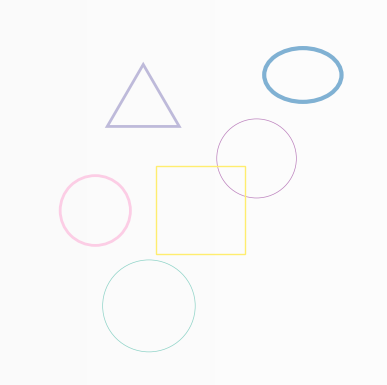[{"shape": "circle", "thickness": 0.5, "radius": 0.6, "center": [0.384, 0.205]}, {"shape": "triangle", "thickness": 2, "radius": 0.54, "center": [0.37, 0.725]}, {"shape": "oval", "thickness": 3, "radius": 0.5, "center": [0.782, 0.805]}, {"shape": "circle", "thickness": 2, "radius": 0.45, "center": [0.246, 0.453]}, {"shape": "circle", "thickness": 0.5, "radius": 0.51, "center": [0.662, 0.588]}, {"shape": "square", "thickness": 1, "radius": 0.58, "center": [0.517, 0.454]}]